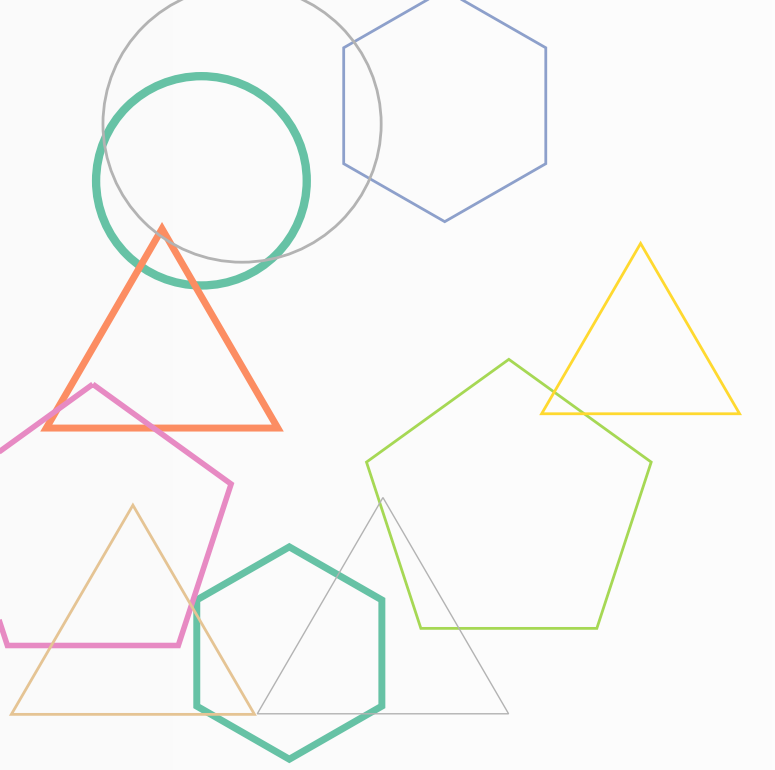[{"shape": "hexagon", "thickness": 2.5, "radius": 0.69, "center": [0.373, 0.152]}, {"shape": "circle", "thickness": 3, "radius": 0.68, "center": [0.26, 0.765]}, {"shape": "triangle", "thickness": 2.5, "radius": 0.86, "center": [0.209, 0.53]}, {"shape": "hexagon", "thickness": 1, "radius": 0.75, "center": [0.574, 0.863]}, {"shape": "pentagon", "thickness": 2, "radius": 0.94, "center": [0.12, 0.313]}, {"shape": "pentagon", "thickness": 1, "radius": 0.97, "center": [0.657, 0.34]}, {"shape": "triangle", "thickness": 1, "radius": 0.74, "center": [0.827, 0.536]}, {"shape": "triangle", "thickness": 1, "radius": 0.91, "center": [0.171, 0.163]}, {"shape": "triangle", "thickness": 0.5, "radius": 0.94, "center": [0.494, 0.167]}, {"shape": "circle", "thickness": 1, "radius": 0.9, "center": [0.312, 0.839]}]